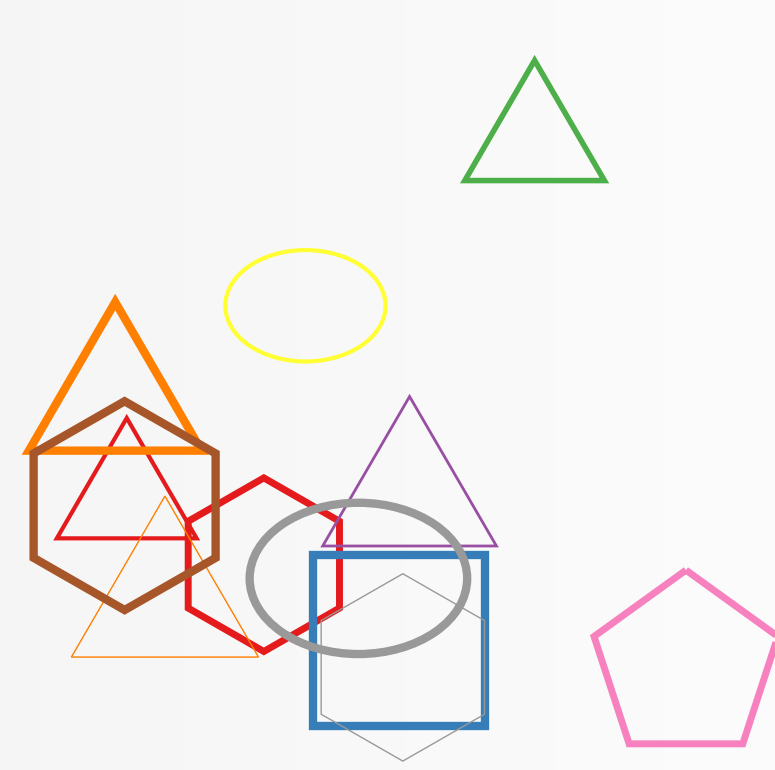[{"shape": "triangle", "thickness": 1.5, "radius": 0.52, "center": [0.164, 0.353]}, {"shape": "hexagon", "thickness": 2.5, "radius": 0.56, "center": [0.34, 0.267]}, {"shape": "square", "thickness": 3, "radius": 0.56, "center": [0.515, 0.168]}, {"shape": "triangle", "thickness": 2, "radius": 0.52, "center": [0.69, 0.818]}, {"shape": "triangle", "thickness": 1, "radius": 0.65, "center": [0.528, 0.356]}, {"shape": "triangle", "thickness": 3, "radius": 0.64, "center": [0.149, 0.479]}, {"shape": "triangle", "thickness": 0.5, "radius": 0.7, "center": [0.213, 0.216]}, {"shape": "oval", "thickness": 1.5, "radius": 0.52, "center": [0.394, 0.603]}, {"shape": "hexagon", "thickness": 3, "radius": 0.68, "center": [0.161, 0.343]}, {"shape": "pentagon", "thickness": 2.5, "radius": 0.62, "center": [0.885, 0.135]}, {"shape": "hexagon", "thickness": 0.5, "radius": 0.61, "center": [0.52, 0.133]}, {"shape": "oval", "thickness": 3, "radius": 0.7, "center": [0.462, 0.249]}]